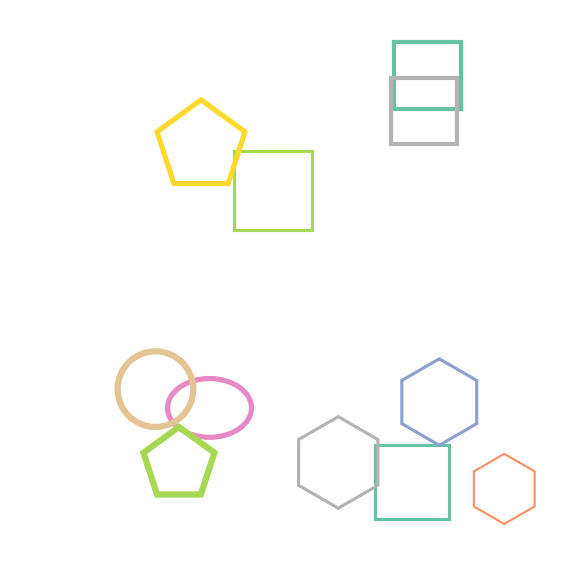[{"shape": "square", "thickness": 2, "radius": 0.29, "center": [0.74, 0.868]}, {"shape": "square", "thickness": 1.5, "radius": 0.32, "center": [0.714, 0.165]}, {"shape": "hexagon", "thickness": 1, "radius": 0.3, "center": [0.873, 0.153]}, {"shape": "hexagon", "thickness": 1.5, "radius": 0.37, "center": [0.761, 0.303]}, {"shape": "oval", "thickness": 2.5, "radius": 0.36, "center": [0.363, 0.293]}, {"shape": "pentagon", "thickness": 3, "radius": 0.32, "center": [0.31, 0.195]}, {"shape": "square", "thickness": 1.5, "radius": 0.34, "center": [0.473, 0.67]}, {"shape": "pentagon", "thickness": 2.5, "radius": 0.4, "center": [0.348, 0.746]}, {"shape": "circle", "thickness": 3, "radius": 0.33, "center": [0.269, 0.325]}, {"shape": "square", "thickness": 2, "radius": 0.29, "center": [0.734, 0.807]}, {"shape": "hexagon", "thickness": 1.5, "radius": 0.4, "center": [0.586, 0.198]}]